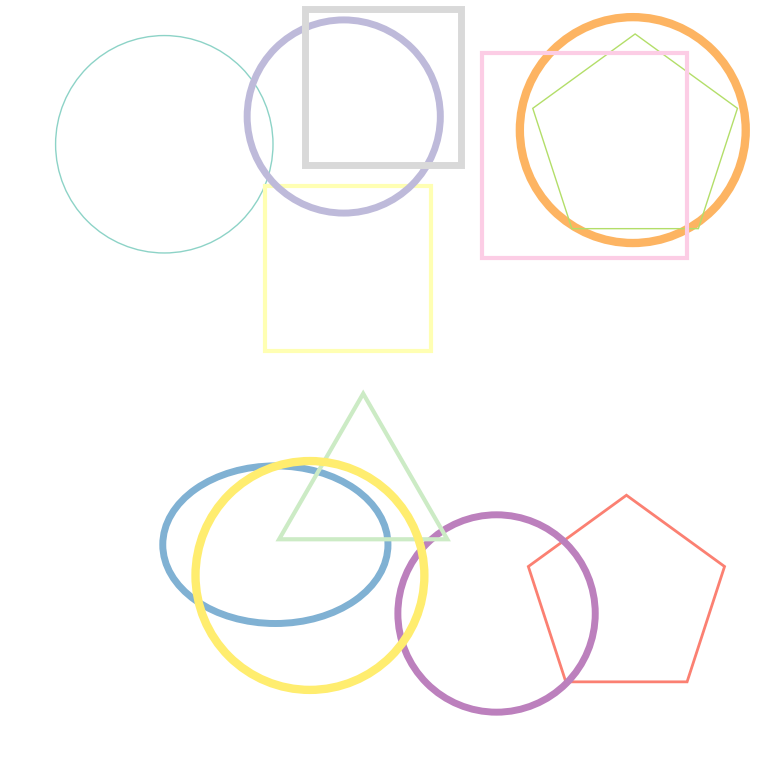[{"shape": "circle", "thickness": 0.5, "radius": 0.71, "center": [0.213, 0.813]}, {"shape": "square", "thickness": 1.5, "radius": 0.54, "center": [0.452, 0.651]}, {"shape": "circle", "thickness": 2.5, "radius": 0.63, "center": [0.446, 0.849]}, {"shape": "pentagon", "thickness": 1, "radius": 0.67, "center": [0.814, 0.223]}, {"shape": "oval", "thickness": 2.5, "radius": 0.73, "center": [0.358, 0.293]}, {"shape": "circle", "thickness": 3, "radius": 0.73, "center": [0.822, 0.831]}, {"shape": "pentagon", "thickness": 0.5, "radius": 0.7, "center": [0.825, 0.816]}, {"shape": "square", "thickness": 1.5, "radius": 0.67, "center": [0.759, 0.798]}, {"shape": "square", "thickness": 2.5, "radius": 0.51, "center": [0.497, 0.887]}, {"shape": "circle", "thickness": 2.5, "radius": 0.64, "center": [0.645, 0.203]}, {"shape": "triangle", "thickness": 1.5, "radius": 0.63, "center": [0.472, 0.363]}, {"shape": "circle", "thickness": 3, "radius": 0.74, "center": [0.403, 0.253]}]